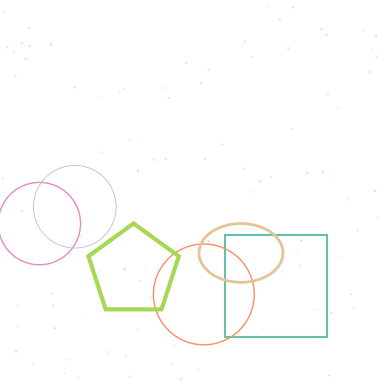[{"shape": "square", "thickness": 1.5, "radius": 0.66, "center": [0.717, 0.257]}, {"shape": "circle", "thickness": 1, "radius": 0.65, "center": [0.529, 0.235]}, {"shape": "circle", "thickness": 1, "radius": 0.53, "center": [0.102, 0.419]}, {"shape": "pentagon", "thickness": 3, "radius": 0.62, "center": [0.347, 0.296]}, {"shape": "oval", "thickness": 2, "radius": 0.55, "center": [0.626, 0.343]}, {"shape": "circle", "thickness": 0.5, "radius": 0.54, "center": [0.194, 0.463]}]